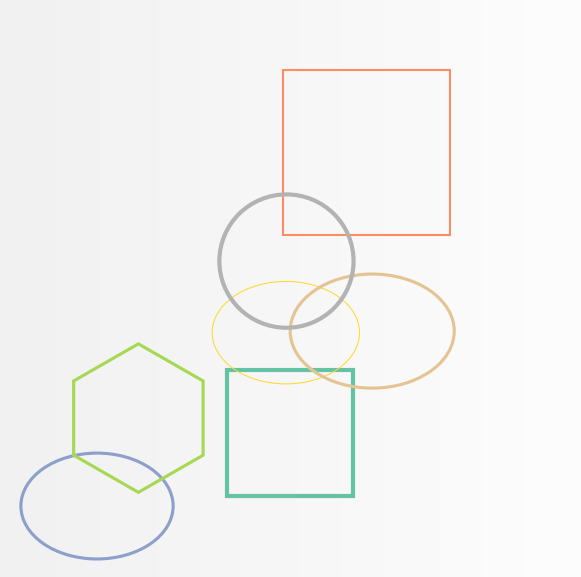[{"shape": "square", "thickness": 2, "radius": 0.54, "center": [0.499, 0.249]}, {"shape": "square", "thickness": 1, "radius": 0.72, "center": [0.631, 0.735]}, {"shape": "oval", "thickness": 1.5, "radius": 0.65, "center": [0.167, 0.123]}, {"shape": "hexagon", "thickness": 1.5, "radius": 0.64, "center": [0.238, 0.275]}, {"shape": "oval", "thickness": 0.5, "radius": 0.63, "center": [0.492, 0.423]}, {"shape": "oval", "thickness": 1.5, "radius": 0.71, "center": [0.64, 0.426]}, {"shape": "circle", "thickness": 2, "radius": 0.58, "center": [0.493, 0.547]}]